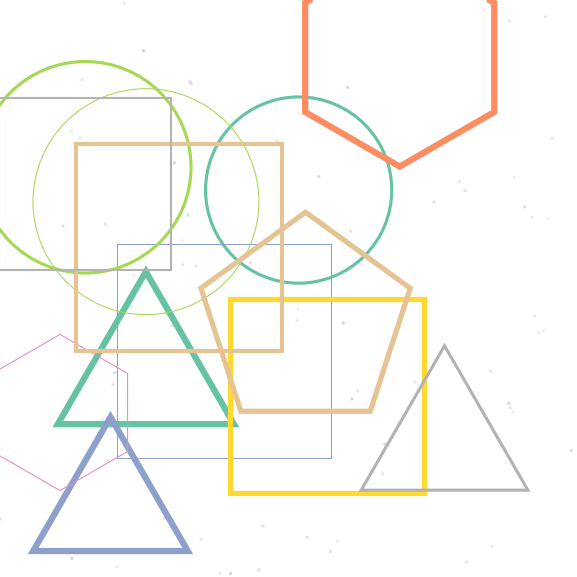[{"shape": "circle", "thickness": 1.5, "radius": 0.81, "center": [0.517, 0.67]}, {"shape": "triangle", "thickness": 3, "radius": 0.88, "center": [0.253, 0.353]}, {"shape": "hexagon", "thickness": 3, "radius": 0.95, "center": [0.692, 0.9]}, {"shape": "square", "thickness": 0.5, "radius": 0.92, "center": [0.388, 0.391]}, {"shape": "triangle", "thickness": 3, "radius": 0.77, "center": [0.191, 0.122]}, {"shape": "hexagon", "thickness": 0.5, "radius": 0.68, "center": [0.104, 0.285]}, {"shape": "circle", "thickness": 0.5, "radius": 0.98, "center": [0.253, 0.65]}, {"shape": "circle", "thickness": 1.5, "radius": 0.92, "center": [0.148, 0.709]}, {"shape": "square", "thickness": 2.5, "radius": 0.84, "center": [0.567, 0.314]}, {"shape": "pentagon", "thickness": 2.5, "radius": 0.95, "center": [0.529, 0.441]}, {"shape": "square", "thickness": 2, "radius": 0.89, "center": [0.31, 0.571]}, {"shape": "square", "thickness": 1, "radius": 0.74, "center": [0.147, 0.68]}, {"shape": "triangle", "thickness": 1.5, "radius": 0.83, "center": [0.77, 0.234]}]